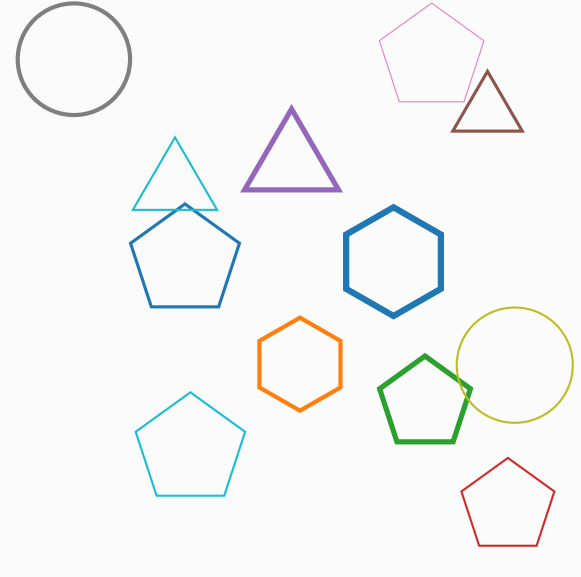[{"shape": "hexagon", "thickness": 3, "radius": 0.47, "center": [0.677, 0.546]}, {"shape": "pentagon", "thickness": 1.5, "radius": 0.49, "center": [0.318, 0.547]}, {"shape": "hexagon", "thickness": 2, "radius": 0.4, "center": [0.516, 0.369]}, {"shape": "pentagon", "thickness": 2.5, "radius": 0.41, "center": [0.731, 0.301]}, {"shape": "pentagon", "thickness": 1, "radius": 0.42, "center": [0.874, 0.122]}, {"shape": "triangle", "thickness": 2.5, "radius": 0.47, "center": [0.502, 0.717]}, {"shape": "triangle", "thickness": 1.5, "radius": 0.34, "center": [0.839, 0.807]}, {"shape": "pentagon", "thickness": 0.5, "radius": 0.47, "center": [0.743, 0.899]}, {"shape": "circle", "thickness": 2, "radius": 0.48, "center": [0.127, 0.897]}, {"shape": "circle", "thickness": 1, "radius": 0.5, "center": [0.886, 0.367]}, {"shape": "pentagon", "thickness": 1, "radius": 0.49, "center": [0.328, 0.221]}, {"shape": "triangle", "thickness": 1, "radius": 0.42, "center": [0.301, 0.678]}]